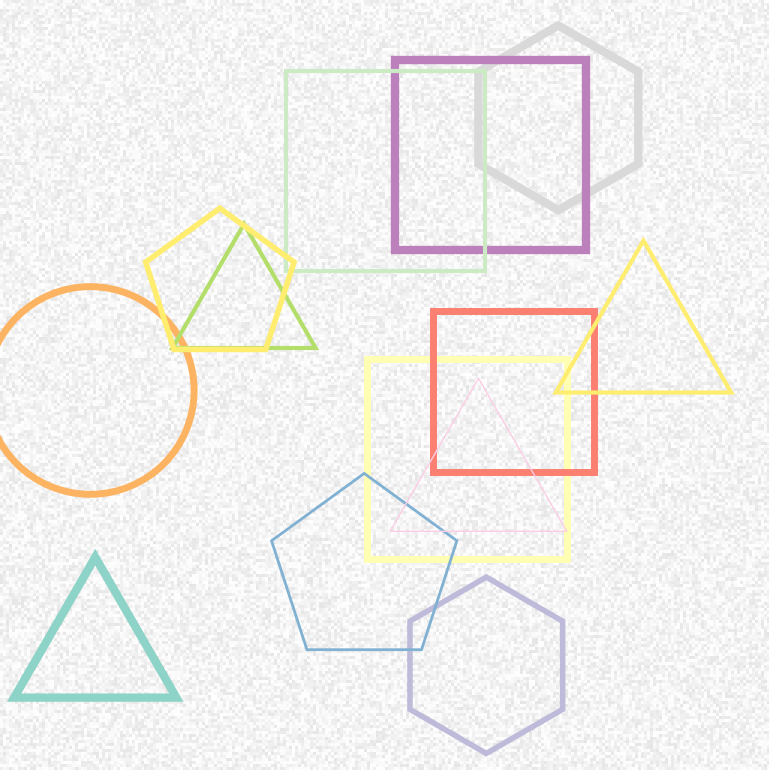[{"shape": "triangle", "thickness": 3, "radius": 0.61, "center": [0.124, 0.155]}, {"shape": "square", "thickness": 2.5, "radius": 0.65, "center": [0.606, 0.404]}, {"shape": "hexagon", "thickness": 2, "radius": 0.57, "center": [0.632, 0.136]}, {"shape": "square", "thickness": 2.5, "radius": 0.52, "center": [0.667, 0.492]}, {"shape": "pentagon", "thickness": 1, "radius": 0.63, "center": [0.473, 0.259]}, {"shape": "circle", "thickness": 2.5, "radius": 0.67, "center": [0.117, 0.493]}, {"shape": "triangle", "thickness": 1.5, "radius": 0.54, "center": [0.317, 0.602]}, {"shape": "triangle", "thickness": 0.5, "radius": 0.66, "center": [0.621, 0.376]}, {"shape": "hexagon", "thickness": 3, "radius": 0.6, "center": [0.725, 0.847]}, {"shape": "square", "thickness": 3, "radius": 0.62, "center": [0.637, 0.799]}, {"shape": "square", "thickness": 1.5, "radius": 0.65, "center": [0.501, 0.777]}, {"shape": "pentagon", "thickness": 2, "radius": 0.51, "center": [0.286, 0.628]}, {"shape": "triangle", "thickness": 1.5, "radius": 0.66, "center": [0.836, 0.556]}]